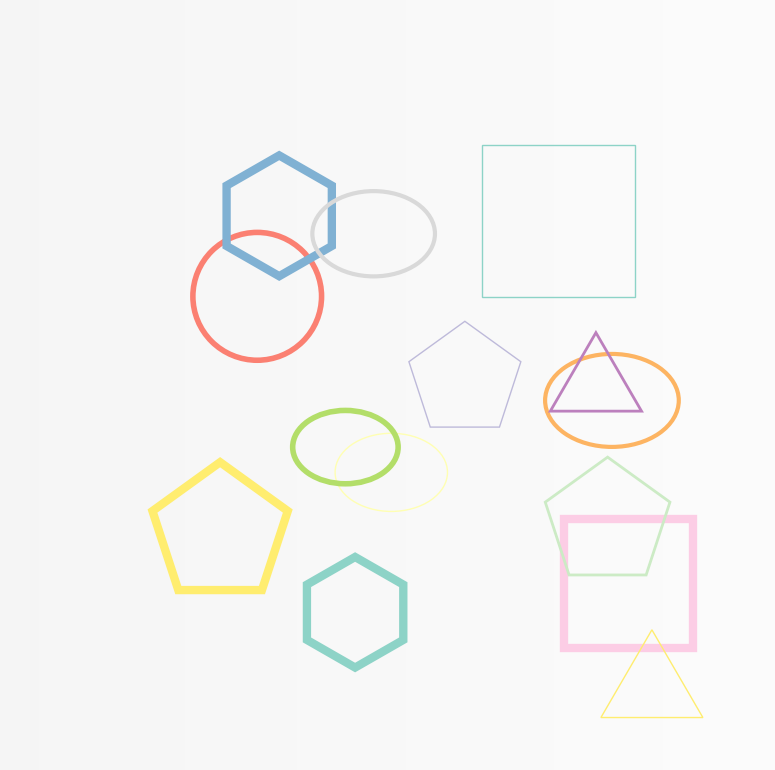[{"shape": "square", "thickness": 0.5, "radius": 0.5, "center": [0.721, 0.713]}, {"shape": "hexagon", "thickness": 3, "radius": 0.36, "center": [0.458, 0.205]}, {"shape": "oval", "thickness": 0.5, "radius": 0.36, "center": [0.505, 0.387]}, {"shape": "pentagon", "thickness": 0.5, "radius": 0.38, "center": [0.6, 0.507]}, {"shape": "circle", "thickness": 2, "radius": 0.42, "center": [0.332, 0.615]}, {"shape": "hexagon", "thickness": 3, "radius": 0.39, "center": [0.36, 0.72]}, {"shape": "oval", "thickness": 1.5, "radius": 0.43, "center": [0.79, 0.48]}, {"shape": "oval", "thickness": 2, "radius": 0.34, "center": [0.446, 0.419]}, {"shape": "square", "thickness": 3, "radius": 0.42, "center": [0.811, 0.242]}, {"shape": "oval", "thickness": 1.5, "radius": 0.4, "center": [0.482, 0.696]}, {"shape": "triangle", "thickness": 1, "radius": 0.34, "center": [0.769, 0.5]}, {"shape": "pentagon", "thickness": 1, "radius": 0.42, "center": [0.784, 0.322]}, {"shape": "triangle", "thickness": 0.5, "radius": 0.38, "center": [0.841, 0.106]}, {"shape": "pentagon", "thickness": 3, "radius": 0.46, "center": [0.284, 0.308]}]